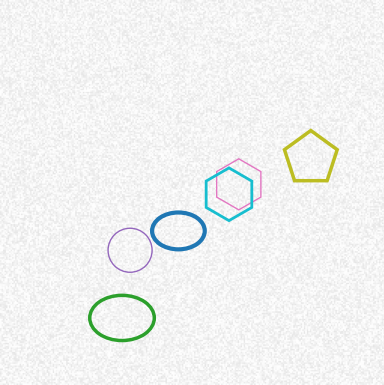[{"shape": "oval", "thickness": 3, "radius": 0.34, "center": [0.463, 0.4]}, {"shape": "oval", "thickness": 2.5, "radius": 0.42, "center": [0.317, 0.174]}, {"shape": "circle", "thickness": 1, "radius": 0.29, "center": [0.338, 0.35]}, {"shape": "hexagon", "thickness": 1, "radius": 0.33, "center": [0.62, 0.521]}, {"shape": "pentagon", "thickness": 2.5, "radius": 0.36, "center": [0.807, 0.589]}, {"shape": "hexagon", "thickness": 2, "radius": 0.34, "center": [0.595, 0.495]}]